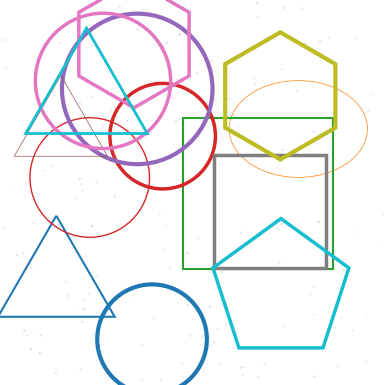[{"shape": "circle", "thickness": 3, "radius": 0.71, "center": [0.395, 0.119]}, {"shape": "triangle", "thickness": 1.5, "radius": 0.87, "center": [0.146, 0.265]}, {"shape": "oval", "thickness": 0.5, "radius": 0.9, "center": [0.775, 0.665]}, {"shape": "square", "thickness": 1.5, "radius": 0.98, "center": [0.67, 0.497]}, {"shape": "circle", "thickness": 1, "radius": 0.78, "center": [0.233, 0.539]}, {"shape": "circle", "thickness": 2.5, "radius": 0.69, "center": [0.423, 0.646]}, {"shape": "circle", "thickness": 3, "radius": 0.98, "center": [0.357, 0.769]}, {"shape": "triangle", "thickness": 0.5, "radius": 0.7, "center": [0.158, 0.664]}, {"shape": "circle", "thickness": 2.5, "radius": 0.88, "center": [0.268, 0.79]}, {"shape": "hexagon", "thickness": 2.5, "radius": 0.83, "center": [0.348, 0.885]}, {"shape": "square", "thickness": 2.5, "radius": 0.73, "center": [0.701, 0.45]}, {"shape": "hexagon", "thickness": 3, "radius": 0.83, "center": [0.728, 0.751]}, {"shape": "triangle", "thickness": 2, "radius": 0.91, "center": [0.225, 0.744]}, {"shape": "pentagon", "thickness": 2.5, "radius": 0.93, "center": [0.73, 0.247]}]